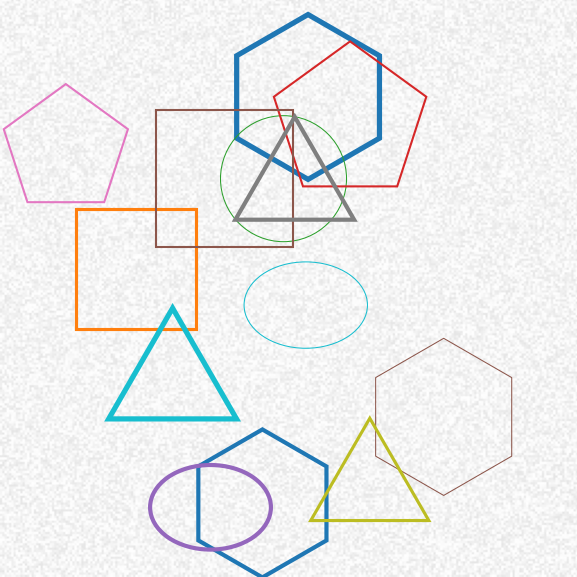[{"shape": "hexagon", "thickness": 2, "radius": 0.64, "center": [0.454, 0.127]}, {"shape": "hexagon", "thickness": 2.5, "radius": 0.71, "center": [0.533, 0.831]}, {"shape": "square", "thickness": 1.5, "radius": 0.52, "center": [0.235, 0.534]}, {"shape": "circle", "thickness": 0.5, "radius": 0.55, "center": [0.491, 0.69]}, {"shape": "pentagon", "thickness": 1, "radius": 0.69, "center": [0.606, 0.789]}, {"shape": "oval", "thickness": 2, "radius": 0.52, "center": [0.365, 0.121]}, {"shape": "hexagon", "thickness": 0.5, "radius": 0.68, "center": [0.768, 0.277]}, {"shape": "square", "thickness": 1, "radius": 0.59, "center": [0.389, 0.689]}, {"shape": "pentagon", "thickness": 1, "radius": 0.57, "center": [0.114, 0.74]}, {"shape": "triangle", "thickness": 2, "radius": 0.59, "center": [0.51, 0.678]}, {"shape": "triangle", "thickness": 1.5, "radius": 0.59, "center": [0.64, 0.157]}, {"shape": "oval", "thickness": 0.5, "radius": 0.53, "center": [0.529, 0.471]}, {"shape": "triangle", "thickness": 2.5, "radius": 0.64, "center": [0.299, 0.338]}]